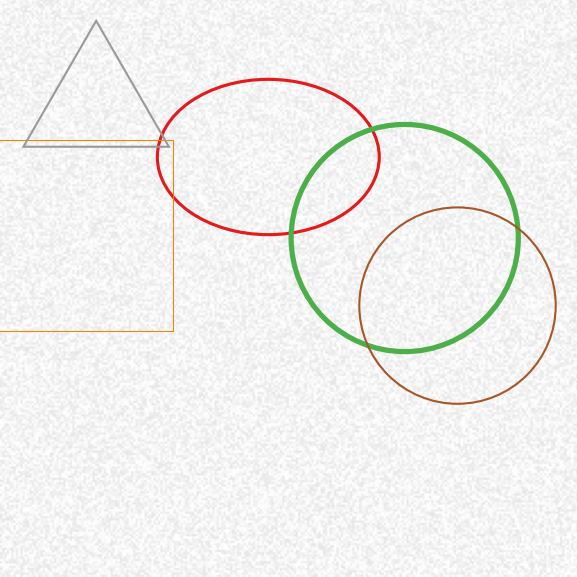[{"shape": "oval", "thickness": 1.5, "radius": 0.96, "center": [0.465, 0.727]}, {"shape": "circle", "thickness": 2.5, "radius": 0.98, "center": [0.701, 0.587]}, {"shape": "square", "thickness": 0.5, "radius": 0.83, "center": [0.133, 0.592]}, {"shape": "circle", "thickness": 1, "radius": 0.85, "center": [0.792, 0.47]}, {"shape": "triangle", "thickness": 1, "radius": 0.73, "center": [0.167, 0.818]}]